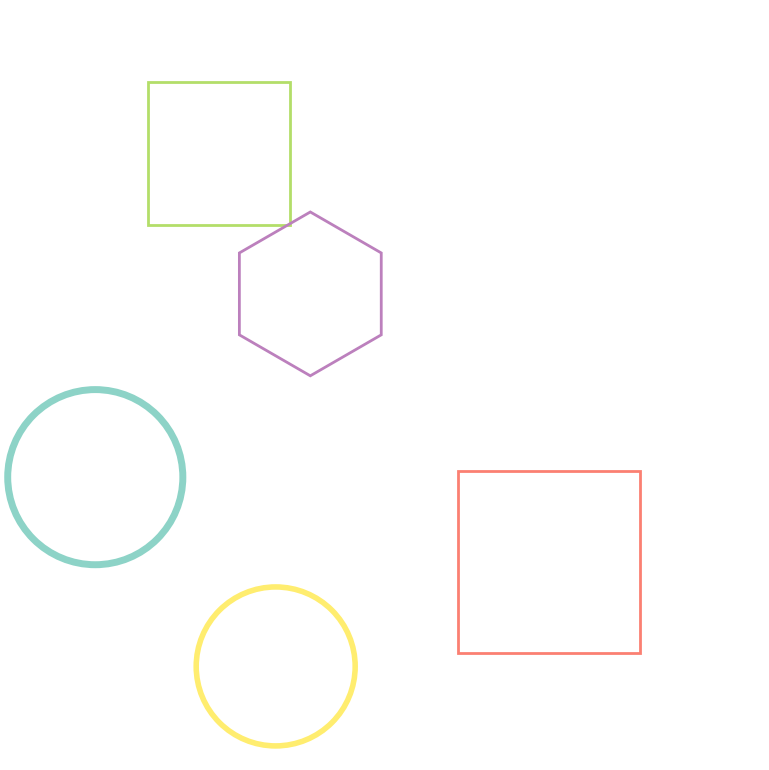[{"shape": "circle", "thickness": 2.5, "radius": 0.57, "center": [0.124, 0.38]}, {"shape": "square", "thickness": 1, "radius": 0.59, "center": [0.713, 0.271]}, {"shape": "square", "thickness": 1, "radius": 0.46, "center": [0.285, 0.801]}, {"shape": "hexagon", "thickness": 1, "radius": 0.53, "center": [0.403, 0.618]}, {"shape": "circle", "thickness": 2, "radius": 0.52, "center": [0.358, 0.135]}]